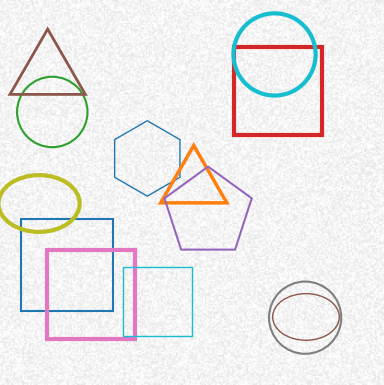[{"shape": "square", "thickness": 1.5, "radius": 0.6, "center": [0.174, 0.311]}, {"shape": "hexagon", "thickness": 1, "radius": 0.49, "center": [0.383, 0.588]}, {"shape": "triangle", "thickness": 2.5, "radius": 0.5, "center": [0.503, 0.523]}, {"shape": "circle", "thickness": 1.5, "radius": 0.46, "center": [0.136, 0.709]}, {"shape": "square", "thickness": 3, "radius": 0.57, "center": [0.722, 0.764]}, {"shape": "pentagon", "thickness": 1.5, "radius": 0.6, "center": [0.541, 0.448]}, {"shape": "oval", "thickness": 1, "radius": 0.43, "center": [0.795, 0.177]}, {"shape": "triangle", "thickness": 2, "radius": 0.57, "center": [0.124, 0.811]}, {"shape": "square", "thickness": 3, "radius": 0.57, "center": [0.236, 0.236]}, {"shape": "circle", "thickness": 1.5, "radius": 0.47, "center": [0.793, 0.175]}, {"shape": "oval", "thickness": 3, "radius": 0.53, "center": [0.101, 0.471]}, {"shape": "square", "thickness": 1, "radius": 0.45, "center": [0.408, 0.218]}, {"shape": "circle", "thickness": 3, "radius": 0.53, "center": [0.713, 0.859]}]